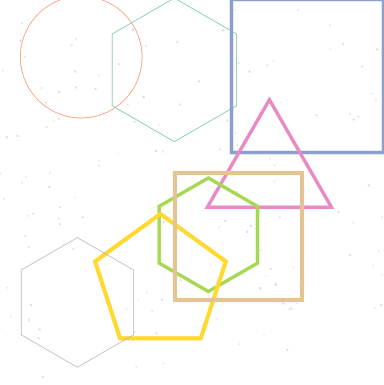[{"shape": "hexagon", "thickness": 0.5, "radius": 0.93, "center": [0.453, 0.819]}, {"shape": "circle", "thickness": 0.5, "radius": 0.79, "center": [0.211, 0.852]}, {"shape": "square", "thickness": 2.5, "radius": 0.99, "center": [0.798, 0.804]}, {"shape": "triangle", "thickness": 2.5, "radius": 0.93, "center": [0.7, 0.555]}, {"shape": "hexagon", "thickness": 2.5, "radius": 0.74, "center": [0.541, 0.39]}, {"shape": "pentagon", "thickness": 3, "radius": 0.89, "center": [0.417, 0.266]}, {"shape": "square", "thickness": 3, "radius": 0.82, "center": [0.619, 0.386]}, {"shape": "hexagon", "thickness": 0.5, "radius": 0.84, "center": [0.201, 0.215]}]